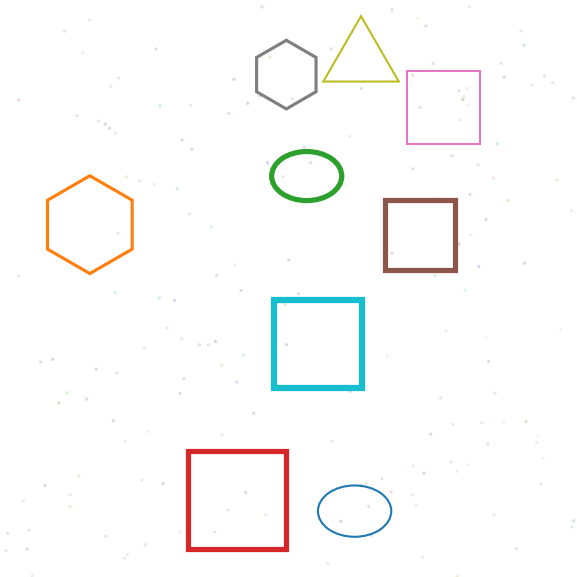[{"shape": "oval", "thickness": 1, "radius": 0.32, "center": [0.614, 0.114]}, {"shape": "hexagon", "thickness": 1.5, "radius": 0.42, "center": [0.156, 0.61]}, {"shape": "oval", "thickness": 2.5, "radius": 0.3, "center": [0.531, 0.694]}, {"shape": "square", "thickness": 2.5, "radius": 0.43, "center": [0.411, 0.134]}, {"shape": "square", "thickness": 2.5, "radius": 0.31, "center": [0.727, 0.592]}, {"shape": "square", "thickness": 1, "radius": 0.32, "center": [0.768, 0.814]}, {"shape": "hexagon", "thickness": 1.5, "radius": 0.3, "center": [0.496, 0.87]}, {"shape": "triangle", "thickness": 1, "radius": 0.38, "center": [0.625, 0.896]}, {"shape": "square", "thickness": 3, "radius": 0.38, "center": [0.55, 0.404]}]